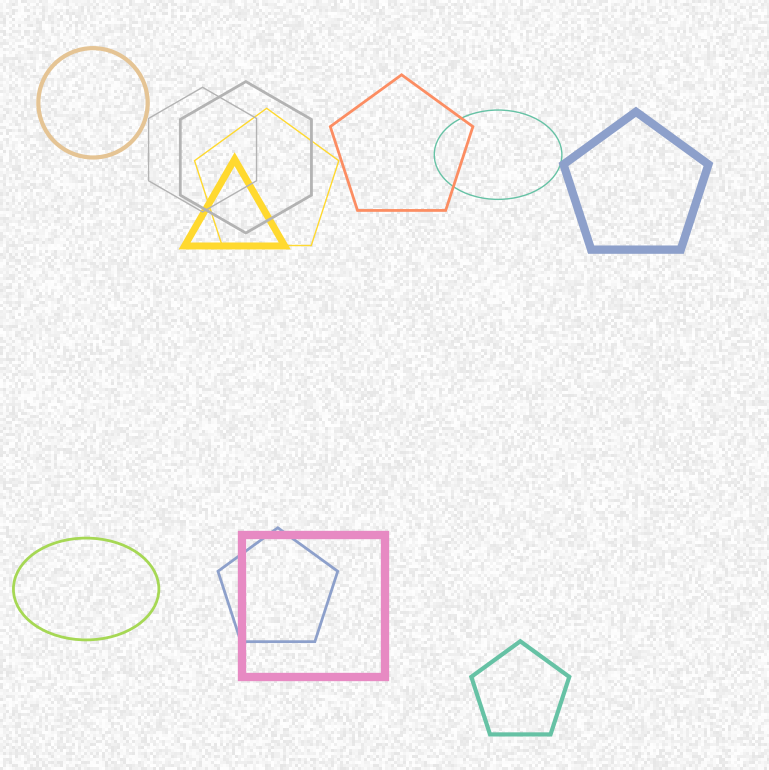[{"shape": "oval", "thickness": 0.5, "radius": 0.41, "center": [0.647, 0.799]}, {"shape": "pentagon", "thickness": 1.5, "radius": 0.33, "center": [0.676, 0.1]}, {"shape": "pentagon", "thickness": 1, "radius": 0.49, "center": [0.522, 0.805]}, {"shape": "pentagon", "thickness": 1, "radius": 0.41, "center": [0.361, 0.233]}, {"shape": "pentagon", "thickness": 3, "radius": 0.49, "center": [0.826, 0.756]}, {"shape": "square", "thickness": 3, "radius": 0.46, "center": [0.407, 0.213]}, {"shape": "oval", "thickness": 1, "radius": 0.47, "center": [0.112, 0.235]}, {"shape": "pentagon", "thickness": 0.5, "radius": 0.49, "center": [0.346, 0.761]}, {"shape": "triangle", "thickness": 2.5, "radius": 0.38, "center": [0.305, 0.718]}, {"shape": "circle", "thickness": 1.5, "radius": 0.36, "center": [0.121, 0.866]}, {"shape": "hexagon", "thickness": 0.5, "radius": 0.4, "center": [0.263, 0.806]}, {"shape": "hexagon", "thickness": 1, "radius": 0.49, "center": [0.319, 0.796]}]